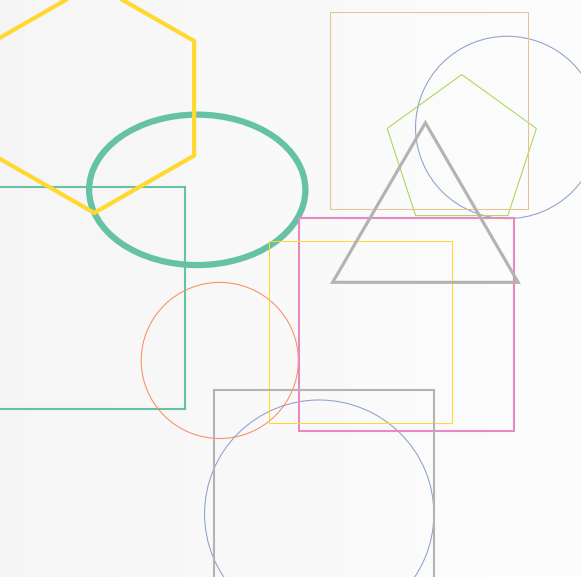[{"shape": "oval", "thickness": 3, "radius": 0.93, "center": [0.339, 0.67]}, {"shape": "square", "thickness": 1, "radius": 0.96, "center": [0.127, 0.484]}, {"shape": "circle", "thickness": 0.5, "radius": 0.68, "center": [0.378, 0.375]}, {"shape": "circle", "thickness": 0.5, "radius": 0.99, "center": [0.549, 0.109]}, {"shape": "circle", "thickness": 0.5, "radius": 0.79, "center": [0.873, 0.778]}, {"shape": "square", "thickness": 1, "radius": 0.92, "center": [0.7, 0.437]}, {"shape": "pentagon", "thickness": 0.5, "radius": 0.68, "center": [0.794, 0.735]}, {"shape": "square", "thickness": 0.5, "radius": 0.79, "center": [0.621, 0.424]}, {"shape": "hexagon", "thickness": 2, "radius": 0.99, "center": [0.162, 0.829]}, {"shape": "square", "thickness": 0.5, "radius": 0.85, "center": [0.737, 0.807]}, {"shape": "triangle", "thickness": 1.5, "radius": 0.92, "center": [0.732, 0.602]}, {"shape": "square", "thickness": 1, "radius": 0.94, "center": [0.558, 0.134]}]